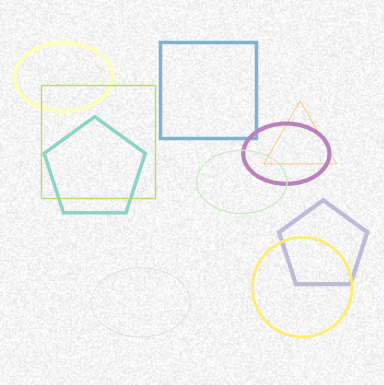[{"shape": "pentagon", "thickness": 2.5, "radius": 0.69, "center": [0.246, 0.559]}, {"shape": "oval", "thickness": 2.5, "radius": 0.64, "center": [0.166, 0.8]}, {"shape": "pentagon", "thickness": 3, "radius": 0.6, "center": [0.839, 0.36]}, {"shape": "square", "thickness": 2.5, "radius": 0.62, "center": [0.54, 0.767]}, {"shape": "triangle", "thickness": 0.5, "radius": 0.55, "center": [0.78, 0.629]}, {"shape": "square", "thickness": 1, "radius": 0.74, "center": [0.255, 0.633]}, {"shape": "oval", "thickness": 0.5, "radius": 0.64, "center": [0.366, 0.214]}, {"shape": "oval", "thickness": 3, "radius": 0.56, "center": [0.744, 0.601]}, {"shape": "oval", "thickness": 1, "radius": 0.59, "center": [0.628, 0.528]}, {"shape": "circle", "thickness": 2, "radius": 0.65, "center": [0.785, 0.254]}]